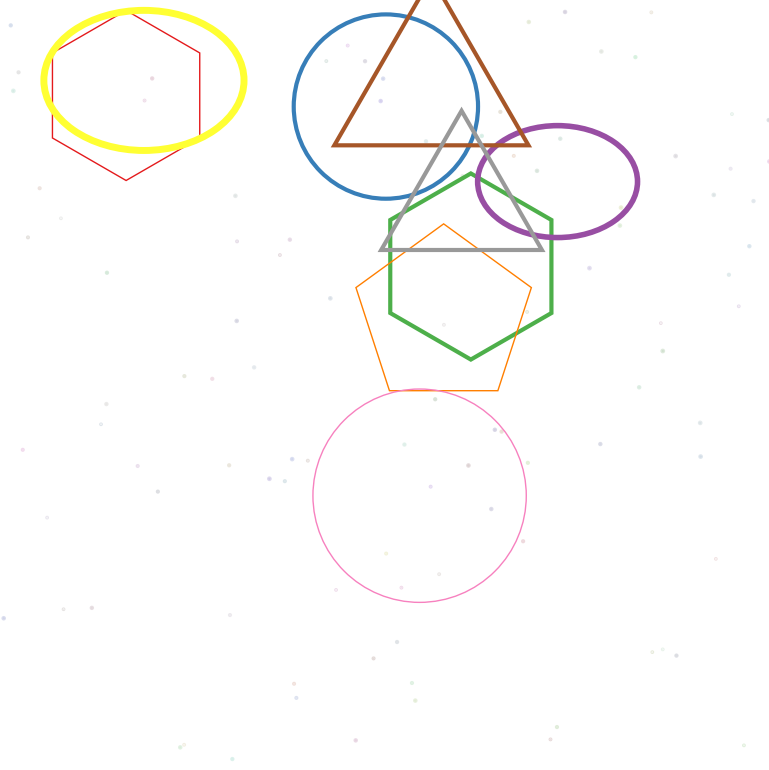[{"shape": "hexagon", "thickness": 0.5, "radius": 0.55, "center": [0.164, 0.876]}, {"shape": "circle", "thickness": 1.5, "radius": 0.6, "center": [0.501, 0.862]}, {"shape": "hexagon", "thickness": 1.5, "radius": 0.6, "center": [0.611, 0.654]}, {"shape": "oval", "thickness": 2, "radius": 0.52, "center": [0.724, 0.764]}, {"shape": "pentagon", "thickness": 0.5, "radius": 0.6, "center": [0.576, 0.589]}, {"shape": "oval", "thickness": 2.5, "radius": 0.65, "center": [0.187, 0.896]}, {"shape": "triangle", "thickness": 1.5, "radius": 0.73, "center": [0.56, 0.884]}, {"shape": "circle", "thickness": 0.5, "radius": 0.69, "center": [0.545, 0.356]}, {"shape": "triangle", "thickness": 1.5, "radius": 0.6, "center": [0.599, 0.736]}]